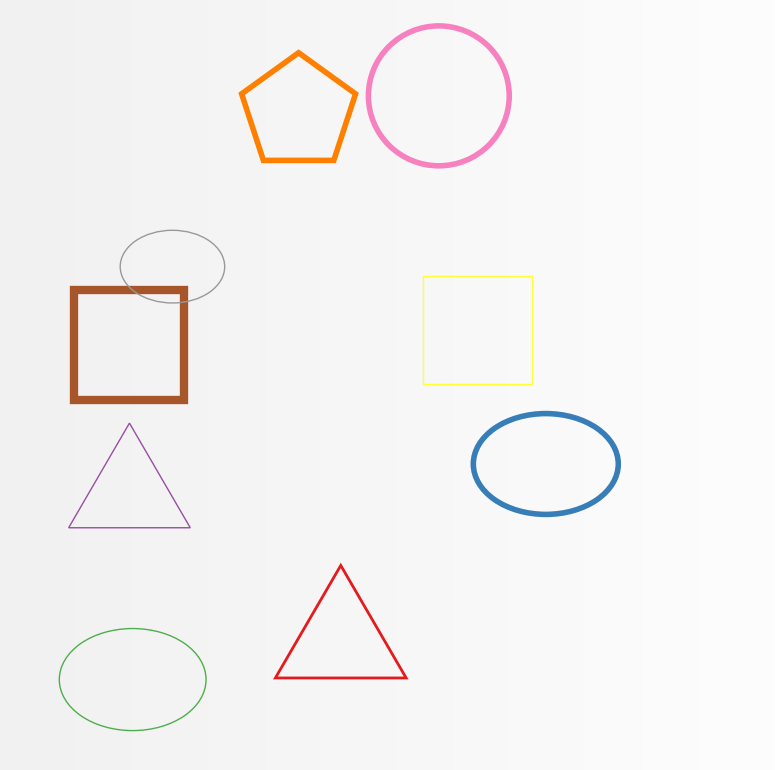[{"shape": "triangle", "thickness": 1, "radius": 0.49, "center": [0.44, 0.168]}, {"shape": "oval", "thickness": 2, "radius": 0.47, "center": [0.704, 0.397]}, {"shape": "oval", "thickness": 0.5, "radius": 0.47, "center": [0.171, 0.117]}, {"shape": "triangle", "thickness": 0.5, "radius": 0.45, "center": [0.167, 0.36]}, {"shape": "pentagon", "thickness": 2, "radius": 0.39, "center": [0.385, 0.854]}, {"shape": "square", "thickness": 0.5, "radius": 0.35, "center": [0.616, 0.572]}, {"shape": "square", "thickness": 3, "radius": 0.36, "center": [0.167, 0.552]}, {"shape": "circle", "thickness": 2, "radius": 0.45, "center": [0.566, 0.876]}, {"shape": "oval", "thickness": 0.5, "radius": 0.34, "center": [0.223, 0.654]}]